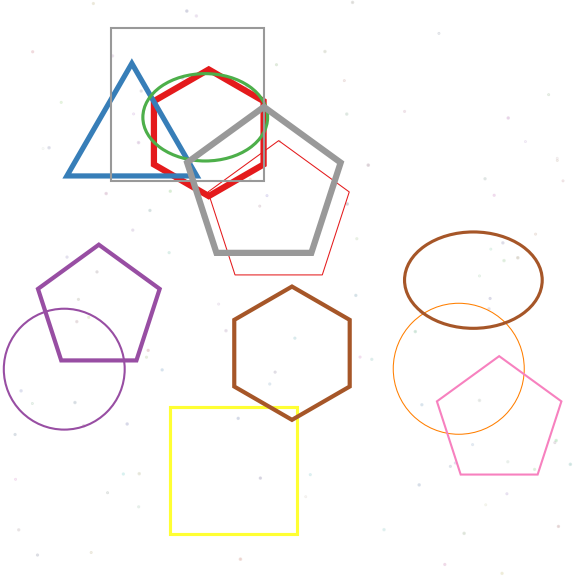[{"shape": "pentagon", "thickness": 0.5, "radius": 0.64, "center": [0.483, 0.627]}, {"shape": "hexagon", "thickness": 3, "radius": 0.55, "center": [0.361, 0.769]}, {"shape": "triangle", "thickness": 2.5, "radius": 0.65, "center": [0.228, 0.759]}, {"shape": "oval", "thickness": 1.5, "radius": 0.54, "center": [0.355, 0.796]}, {"shape": "circle", "thickness": 1, "radius": 0.52, "center": [0.111, 0.36]}, {"shape": "pentagon", "thickness": 2, "radius": 0.55, "center": [0.171, 0.465]}, {"shape": "circle", "thickness": 0.5, "radius": 0.57, "center": [0.794, 0.361]}, {"shape": "square", "thickness": 1.5, "radius": 0.55, "center": [0.404, 0.184]}, {"shape": "hexagon", "thickness": 2, "radius": 0.58, "center": [0.506, 0.388]}, {"shape": "oval", "thickness": 1.5, "radius": 0.6, "center": [0.82, 0.514]}, {"shape": "pentagon", "thickness": 1, "radius": 0.57, "center": [0.864, 0.269]}, {"shape": "pentagon", "thickness": 3, "radius": 0.7, "center": [0.457, 0.674]}, {"shape": "square", "thickness": 1, "radius": 0.66, "center": [0.325, 0.819]}]